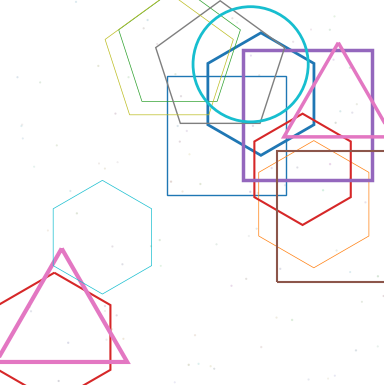[{"shape": "hexagon", "thickness": 2, "radius": 0.8, "center": [0.678, 0.756]}, {"shape": "square", "thickness": 1, "radius": 0.77, "center": [0.589, 0.648]}, {"shape": "hexagon", "thickness": 0.5, "radius": 0.83, "center": [0.815, 0.47]}, {"shape": "pentagon", "thickness": 0.5, "radius": 0.83, "center": [0.466, 0.871]}, {"shape": "hexagon", "thickness": 1.5, "radius": 0.72, "center": [0.786, 0.56]}, {"shape": "hexagon", "thickness": 1.5, "radius": 0.84, "center": [0.141, 0.123]}, {"shape": "square", "thickness": 2.5, "radius": 0.84, "center": [0.798, 0.701]}, {"shape": "square", "thickness": 1.5, "radius": 0.85, "center": [0.89, 0.438]}, {"shape": "triangle", "thickness": 2.5, "radius": 0.82, "center": [0.879, 0.726]}, {"shape": "triangle", "thickness": 3, "radius": 0.98, "center": [0.16, 0.158]}, {"shape": "pentagon", "thickness": 1, "radius": 0.88, "center": [0.572, 0.822]}, {"shape": "pentagon", "thickness": 0.5, "radius": 0.88, "center": [0.44, 0.843]}, {"shape": "circle", "thickness": 2, "radius": 0.75, "center": [0.651, 0.833]}, {"shape": "hexagon", "thickness": 0.5, "radius": 0.74, "center": [0.266, 0.384]}]